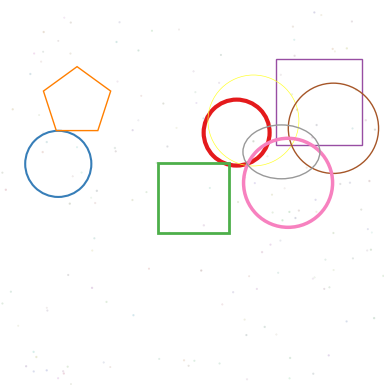[{"shape": "circle", "thickness": 3, "radius": 0.43, "center": [0.615, 0.656]}, {"shape": "circle", "thickness": 1.5, "radius": 0.43, "center": [0.151, 0.574]}, {"shape": "square", "thickness": 2, "radius": 0.46, "center": [0.503, 0.486]}, {"shape": "square", "thickness": 1, "radius": 0.56, "center": [0.828, 0.734]}, {"shape": "pentagon", "thickness": 1, "radius": 0.46, "center": [0.2, 0.735]}, {"shape": "circle", "thickness": 0.5, "radius": 0.59, "center": [0.658, 0.687]}, {"shape": "circle", "thickness": 1, "radius": 0.59, "center": [0.866, 0.667]}, {"shape": "circle", "thickness": 2.5, "radius": 0.58, "center": [0.748, 0.525]}, {"shape": "oval", "thickness": 1, "radius": 0.5, "center": [0.731, 0.606]}]